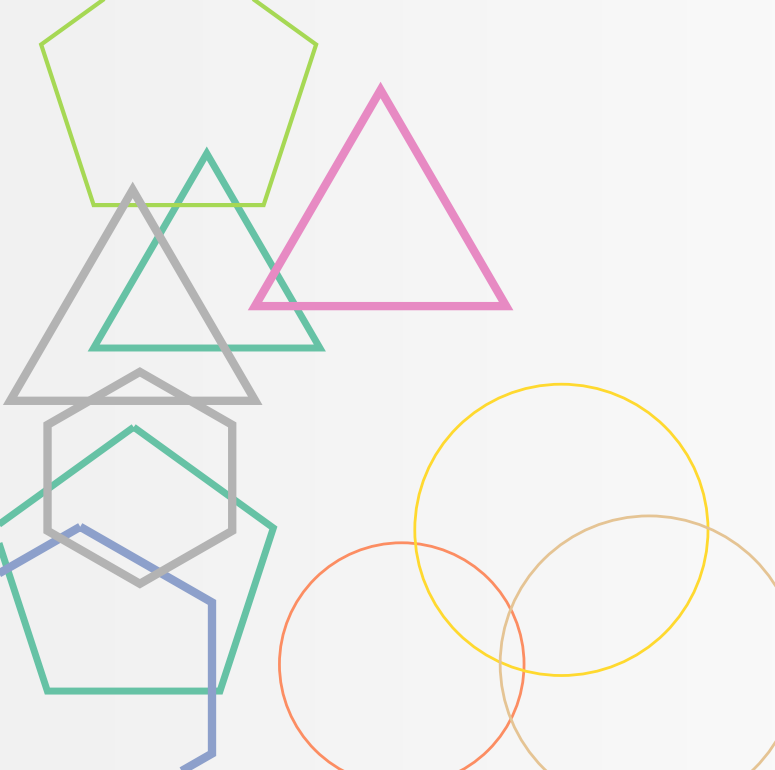[{"shape": "pentagon", "thickness": 2.5, "radius": 0.95, "center": [0.172, 0.256]}, {"shape": "triangle", "thickness": 2.5, "radius": 0.84, "center": [0.267, 0.632]}, {"shape": "circle", "thickness": 1, "radius": 0.79, "center": [0.518, 0.137]}, {"shape": "hexagon", "thickness": 3, "radius": 0.98, "center": [0.104, 0.119]}, {"shape": "triangle", "thickness": 3, "radius": 0.94, "center": [0.491, 0.696]}, {"shape": "pentagon", "thickness": 1.5, "radius": 0.93, "center": [0.23, 0.885]}, {"shape": "circle", "thickness": 1, "radius": 0.95, "center": [0.724, 0.312]}, {"shape": "circle", "thickness": 1, "radius": 0.96, "center": [0.838, 0.138]}, {"shape": "triangle", "thickness": 3, "radius": 0.91, "center": [0.171, 0.571]}, {"shape": "hexagon", "thickness": 3, "radius": 0.69, "center": [0.18, 0.379]}]